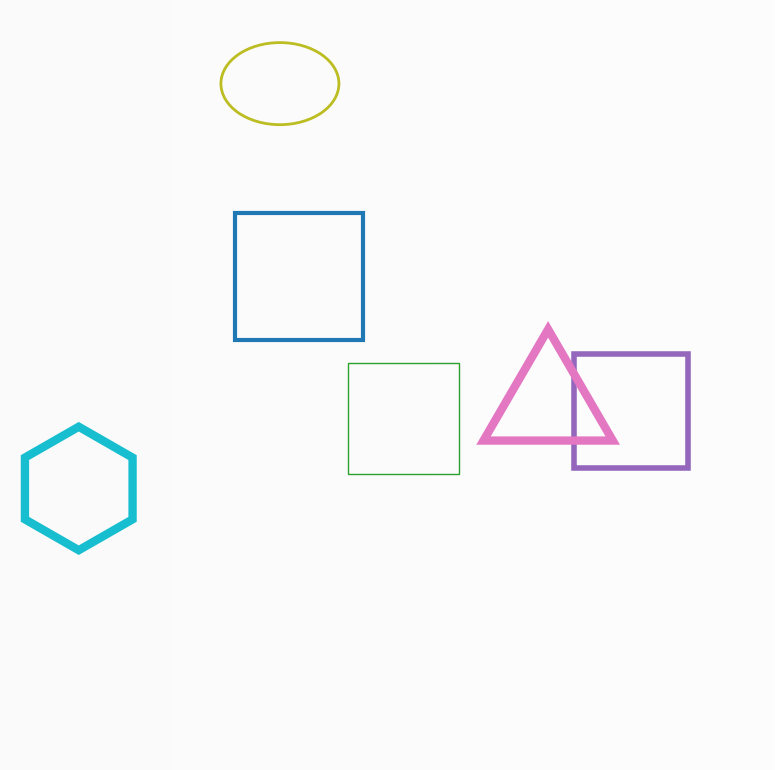[{"shape": "square", "thickness": 1.5, "radius": 0.41, "center": [0.386, 0.641]}, {"shape": "square", "thickness": 0.5, "radius": 0.36, "center": [0.521, 0.457]}, {"shape": "square", "thickness": 2, "radius": 0.37, "center": [0.814, 0.467]}, {"shape": "triangle", "thickness": 3, "radius": 0.48, "center": [0.707, 0.476]}, {"shape": "oval", "thickness": 1, "radius": 0.38, "center": [0.361, 0.891]}, {"shape": "hexagon", "thickness": 3, "radius": 0.4, "center": [0.102, 0.366]}]